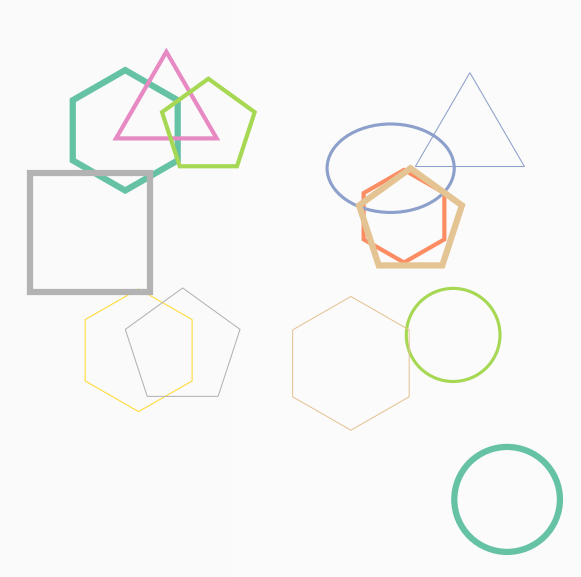[{"shape": "hexagon", "thickness": 3, "radius": 0.52, "center": [0.215, 0.773]}, {"shape": "circle", "thickness": 3, "radius": 0.45, "center": [0.872, 0.134]}, {"shape": "hexagon", "thickness": 2, "radius": 0.4, "center": [0.695, 0.625]}, {"shape": "triangle", "thickness": 0.5, "radius": 0.54, "center": [0.808, 0.765]}, {"shape": "oval", "thickness": 1.5, "radius": 0.55, "center": [0.672, 0.708]}, {"shape": "triangle", "thickness": 2, "radius": 0.5, "center": [0.286, 0.809]}, {"shape": "pentagon", "thickness": 2, "radius": 0.42, "center": [0.358, 0.779]}, {"shape": "circle", "thickness": 1.5, "radius": 0.4, "center": [0.78, 0.419]}, {"shape": "hexagon", "thickness": 0.5, "radius": 0.53, "center": [0.239, 0.393]}, {"shape": "pentagon", "thickness": 3, "radius": 0.46, "center": [0.706, 0.615]}, {"shape": "hexagon", "thickness": 0.5, "radius": 0.58, "center": [0.604, 0.37]}, {"shape": "pentagon", "thickness": 0.5, "radius": 0.52, "center": [0.314, 0.397]}, {"shape": "square", "thickness": 3, "radius": 0.51, "center": [0.155, 0.596]}]